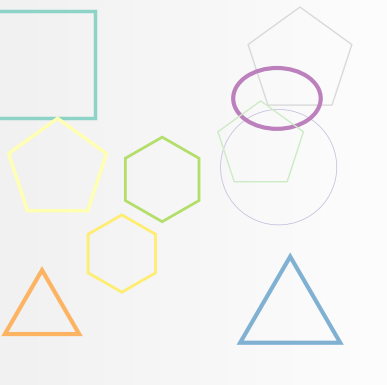[{"shape": "square", "thickness": 2.5, "radius": 0.69, "center": [0.106, 0.832]}, {"shape": "pentagon", "thickness": 2.5, "radius": 0.66, "center": [0.149, 0.56]}, {"shape": "circle", "thickness": 0.5, "radius": 0.75, "center": [0.719, 0.566]}, {"shape": "triangle", "thickness": 3, "radius": 0.75, "center": [0.749, 0.184]}, {"shape": "triangle", "thickness": 3, "radius": 0.55, "center": [0.108, 0.188]}, {"shape": "hexagon", "thickness": 2, "radius": 0.55, "center": [0.419, 0.534]}, {"shape": "pentagon", "thickness": 1, "radius": 0.7, "center": [0.774, 0.841]}, {"shape": "oval", "thickness": 3, "radius": 0.56, "center": [0.715, 0.744]}, {"shape": "pentagon", "thickness": 1, "radius": 0.58, "center": [0.673, 0.622]}, {"shape": "hexagon", "thickness": 2, "radius": 0.5, "center": [0.314, 0.341]}]